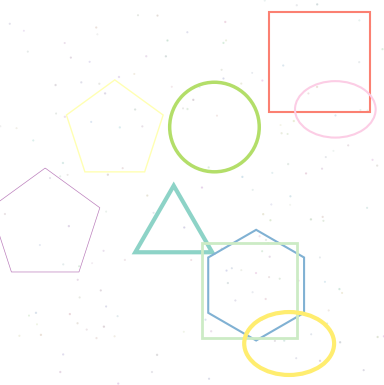[{"shape": "triangle", "thickness": 3, "radius": 0.58, "center": [0.451, 0.402]}, {"shape": "pentagon", "thickness": 1, "radius": 0.66, "center": [0.298, 0.66]}, {"shape": "square", "thickness": 1.5, "radius": 0.65, "center": [0.83, 0.839]}, {"shape": "hexagon", "thickness": 1.5, "radius": 0.72, "center": [0.665, 0.259]}, {"shape": "circle", "thickness": 2.5, "radius": 0.58, "center": [0.557, 0.67]}, {"shape": "oval", "thickness": 1.5, "radius": 0.52, "center": [0.871, 0.716]}, {"shape": "pentagon", "thickness": 0.5, "radius": 0.75, "center": [0.117, 0.414]}, {"shape": "square", "thickness": 2, "radius": 0.62, "center": [0.649, 0.244]}, {"shape": "oval", "thickness": 3, "radius": 0.58, "center": [0.751, 0.108]}]